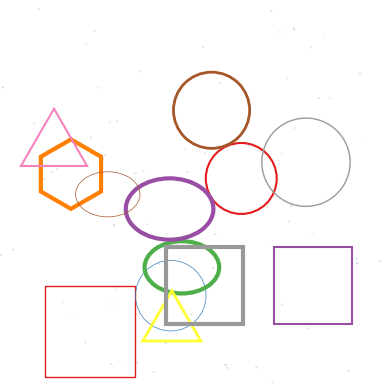[{"shape": "square", "thickness": 1, "radius": 0.58, "center": [0.235, 0.139]}, {"shape": "circle", "thickness": 1.5, "radius": 0.46, "center": [0.627, 0.536]}, {"shape": "circle", "thickness": 0.5, "radius": 0.46, "center": [0.444, 0.232]}, {"shape": "oval", "thickness": 3, "radius": 0.48, "center": [0.472, 0.306]}, {"shape": "oval", "thickness": 3, "radius": 0.57, "center": [0.44, 0.457]}, {"shape": "square", "thickness": 1.5, "radius": 0.5, "center": [0.813, 0.259]}, {"shape": "hexagon", "thickness": 3, "radius": 0.45, "center": [0.184, 0.548]}, {"shape": "triangle", "thickness": 2, "radius": 0.44, "center": [0.446, 0.158]}, {"shape": "oval", "thickness": 0.5, "radius": 0.42, "center": [0.28, 0.495]}, {"shape": "circle", "thickness": 2, "radius": 0.49, "center": [0.55, 0.714]}, {"shape": "triangle", "thickness": 1.5, "radius": 0.5, "center": [0.14, 0.618]}, {"shape": "circle", "thickness": 1, "radius": 0.57, "center": [0.795, 0.579]}, {"shape": "square", "thickness": 3, "radius": 0.5, "center": [0.531, 0.258]}]